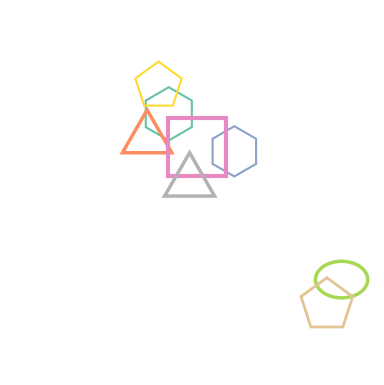[{"shape": "hexagon", "thickness": 1.5, "radius": 0.35, "center": [0.438, 0.704]}, {"shape": "triangle", "thickness": 2.5, "radius": 0.37, "center": [0.382, 0.64]}, {"shape": "hexagon", "thickness": 1.5, "radius": 0.33, "center": [0.609, 0.607]}, {"shape": "square", "thickness": 3, "radius": 0.38, "center": [0.512, 0.618]}, {"shape": "oval", "thickness": 2.5, "radius": 0.34, "center": [0.887, 0.274]}, {"shape": "pentagon", "thickness": 1.5, "radius": 0.32, "center": [0.412, 0.777]}, {"shape": "pentagon", "thickness": 2, "radius": 0.35, "center": [0.849, 0.208]}, {"shape": "triangle", "thickness": 2.5, "radius": 0.38, "center": [0.492, 0.528]}]